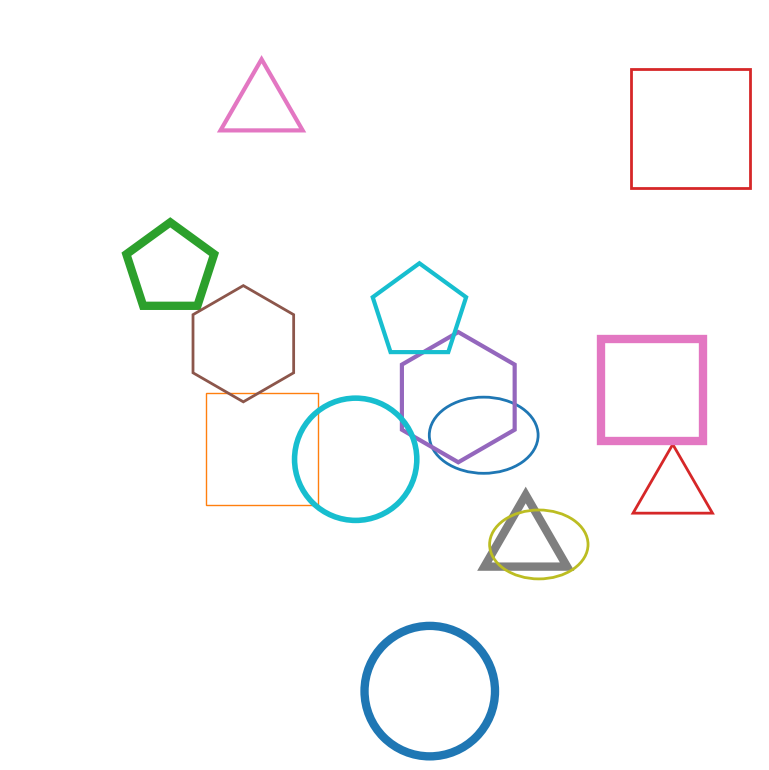[{"shape": "oval", "thickness": 1, "radius": 0.35, "center": [0.628, 0.435]}, {"shape": "circle", "thickness": 3, "radius": 0.42, "center": [0.558, 0.102]}, {"shape": "square", "thickness": 0.5, "radius": 0.36, "center": [0.34, 0.417]}, {"shape": "pentagon", "thickness": 3, "radius": 0.3, "center": [0.221, 0.651]}, {"shape": "square", "thickness": 1, "radius": 0.39, "center": [0.897, 0.833]}, {"shape": "triangle", "thickness": 1, "radius": 0.3, "center": [0.874, 0.363]}, {"shape": "hexagon", "thickness": 1.5, "radius": 0.42, "center": [0.595, 0.484]}, {"shape": "hexagon", "thickness": 1, "radius": 0.38, "center": [0.316, 0.554]}, {"shape": "triangle", "thickness": 1.5, "radius": 0.31, "center": [0.34, 0.861]}, {"shape": "square", "thickness": 3, "radius": 0.33, "center": [0.847, 0.494]}, {"shape": "triangle", "thickness": 3, "radius": 0.31, "center": [0.683, 0.295]}, {"shape": "oval", "thickness": 1, "radius": 0.32, "center": [0.7, 0.293]}, {"shape": "circle", "thickness": 2, "radius": 0.4, "center": [0.462, 0.404]}, {"shape": "pentagon", "thickness": 1.5, "radius": 0.32, "center": [0.545, 0.594]}]